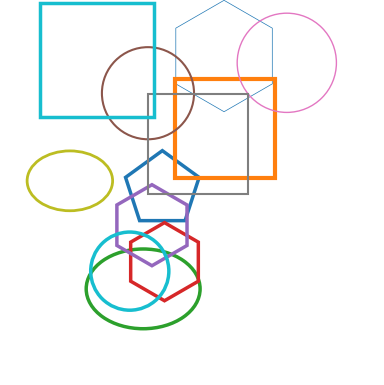[{"shape": "hexagon", "thickness": 0.5, "radius": 0.72, "center": [0.582, 0.855]}, {"shape": "pentagon", "thickness": 2.5, "radius": 0.5, "center": [0.422, 0.508]}, {"shape": "square", "thickness": 3, "radius": 0.65, "center": [0.584, 0.666]}, {"shape": "oval", "thickness": 2.5, "radius": 0.74, "center": [0.372, 0.25]}, {"shape": "hexagon", "thickness": 2.5, "radius": 0.51, "center": [0.427, 0.32]}, {"shape": "hexagon", "thickness": 2.5, "radius": 0.53, "center": [0.395, 0.415]}, {"shape": "circle", "thickness": 1.5, "radius": 0.6, "center": [0.384, 0.758]}, {"shape": "circle", "thickness": 1, "radius": 0.64, "center": [0.745, 0.837]}, {"shape": "square", "thickness": 1.5, "radius": 0.65, "center": [0.514, 0.626]}, {"shape": "oval", "thickness": 2, "radius": 0.56, "center": [0.181, 0.53]}, {"shape": "square", "thickness": 2.5, "radius": 0.74, "center": [0.252, 0.845]}, {"shape": "circle", "thickness": 2.5, "radius": 0.51, "center": [0.337, 0.296]}]